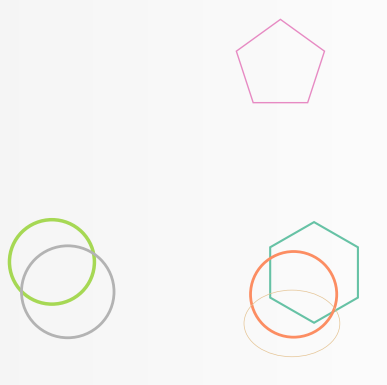[{"shape": "hexagon", "thickness": 1.5, "radius": 0.65, "center": [0.81, 0.292]}, {"shape": "circle", "thickness": 2, "radius": 0.56, "center": [0.758, 0.235]}, {"shape": "pentagon", "thickness": 1, "radius": 0.6, "center": [0.724, 0.83]}, {"shape": "circle", "thickness": 2.5, "radius": 0.55, "center": [0.134, 0.32]}, {"shape": "oval", "thickness": 0.5, "radius": 0.62, "center": [0.753, 0.16]}, {"shape": "circle", "thickness": 2, "radius": 0.6, "center": [0.175, 0.242]}]